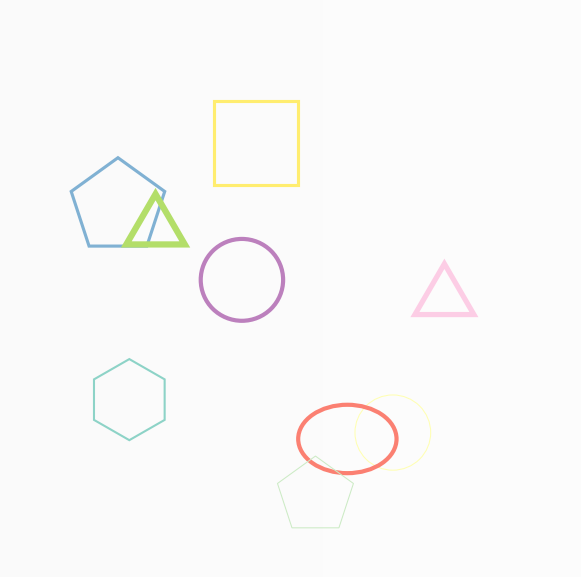[{"shape": "hexagon", "thickness": 1, "radius": 0.35, "center": [0.222, 0.307]}, {"shape": "circle", "thickness": 0.5, "radius": 0.33, "center": [0.676, 0.25]}, {"shape": "oval", "thickness": 2, "radius": 0.42, "center": [0.598, 0.239]}, {"shape": "pentagon", "thickness": 1.5, "radius": 0.42, "center": [0.203, 0.641]}, {"shape": "triangle", "thickness": 3, "radius": 0.29, "center": [0.268, 0.605]}, {"shape": "triangle", "thickness": 2.5, "radius": 0.29, "center": [0.765, 0.484]}, {"shape": "circle", "thickness": 2, "radius": 0.35, "center": [0.416, 0.515]}, {"shape": "pentagon", "thickness": 0.5, "radius": 0.34, "center": [0.543, 0.141]}, {"shape": "square", "thickness": 1.5, "radius": 0.36, "center": [0.44, 0.751]}]